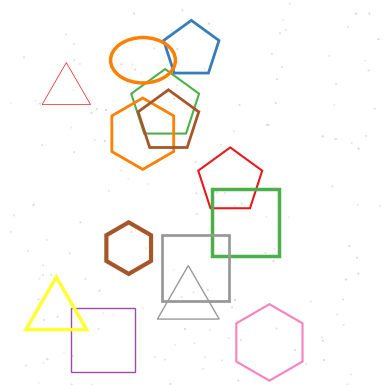[{"shape": "pentagon", "thickness": 1.5, "radius": 0.44, "center": [0.598, 0.53]}, {"shape": "triangle", "thickness": 0.5, "radius": 0.36, "center": [0.172, 0.765]}, {"shape": "pentagon", "thickness": 2, "radius": 0.38, "center": [0.497, 0.871]}, {"shape": "pentagon", "thickness": 1.5, "radius": 0.46, "center": [0.429, 0.728]}, {"shape": "square", "thickness": 2.5, "radius": 0.43, "center": [0.639, 0.423]}, {"shape": "square", "thickness": 1, "radius": 0.42, "center": [0.268, 0.116]}, {"shape": "oval", "thickness": 2.5, "radius": 0.42, "center": [0.371, 0.844]}, {"shape": "hexagon", "thickness": 2, "radius": 0.46, "center": [0.371, 0.653]}, {"shape": "triangle", "thickness": 2.5, "radius": 0.46, "center": [0.146, 0.189]}, {"shape": "pentagon", "thickness": 2, "radius": 0.41, "center": [0.437, 0.684]}, {"shape": "hexagon", "thickness": 3, "radius": 0.33, "center": [0.334, 0.356]}, {"shape": "hexagon", "thickness": 1.5, "radius": 0.5, "center": [0.7, 0.111]}, {"shape": "square", "thickness": 2, "radius": 0.43, "center": [0.507, 0.304]}, {"shape": "triangle", "thickness": 1, "radius": 0.46, "center": [0.489, 0.218]}]